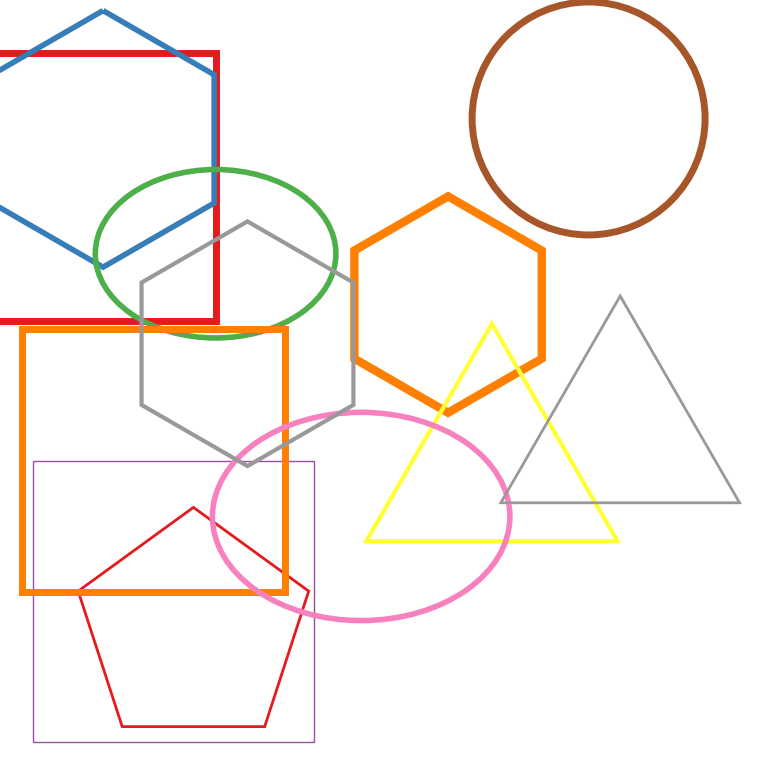[{"shape": "square", "thickness": 2.5, "radius": 0.87, "center": [0.106, 0.757]}, {"shape": "pentagon", "thickness": 1, "radius": 0.79, "center": [0.251, 0.184]}, {"shape": "hexagon", "thickness": 2, "radius": 0.83, "center": [0.134, 0.82]}, {"shape": "oval", "thickness": 2, "radius": 0.78, "center": [0.28, 0.67]}, {"shape": "square", "thickness": 0.5, "radius": 0.91, "center": [0.226, 0.218]}, {"shape": "hexagon", "thickness": 3, "radius": 0.7, "center": [0.582, 0.604]}, {"shape": "square", "thickness": 2.5, "radius": 0.85, "center": [0.2, 0.402]}, {"shape": "triangle", "thickness": 1.5, "radius": 0.94, "center": [0.639, 0.391]}, {"shape": "circle", "thickness": 2.5, "radius": 0.76, "center": [0.764, 0.846]}, {"shape": "oval", "thickness": 2, "radius": 0.97, "center": [0.469, 0.329]}, {"shape": "triangle", "thickness": 1, "radius": 0.9, "center": [0.805, 0.437]}, {"shape": "hexagon", "thickness": 1.5, "radius": 0.79, "center": [0.321, 0.554]}]